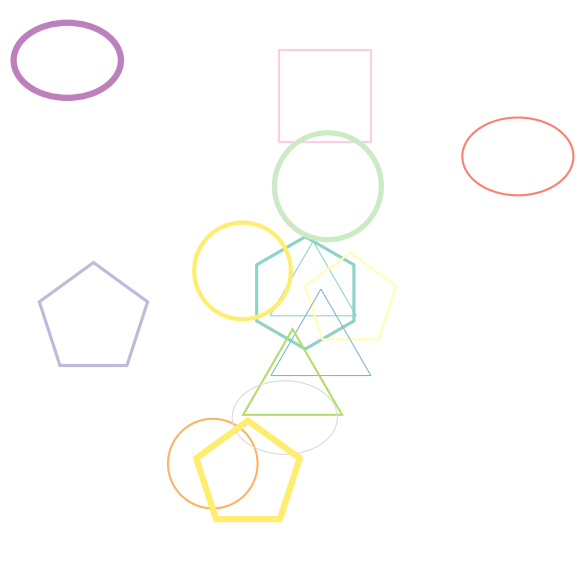[{"shape": "hexagon", "thickness": 1.5, "radius": 0.49, "center": [0.529, 0.492]}, {"shape": "triangle", "thickness": 0.5, "radius": 0.43, "center": [0.542, 0.495]}, {"shape": "pentagon", "thickness": 1, "radius": 0.41, "center": [0.607, 0.479]}, {"shape": "pentagon", "thickness": 1.5, "radius": 0.49, "center": [0.162, 0.446]}, {"shape": "oval", "thickness": 1, "radius": 0.48, "center": [0.897, 0.728]}, {"shape": "triangle", "thickness": 0.5, "radius": 0.5, "center": [0.556, 0.399]}, {"shape": "circle", "thickness": 1, "radius": 0.39, "center": [0.368, 0.196]}, {"shape": "triangle", "thickness": 1, "radius": 0.49, "center": [0.507, 0.33]}, {"shape": "square", "thickness": 1, "radius": 0.4, "center": [0.562, 0.833]}, {"shape": "oval", "thickness": 0.5, "radius": 0.46, "center": [0.493, 0.276]}, {"shape": "oval", "thickness": 3, "radius": 0.46, "center": [0.116, 0.895]}, {"shape": "circle", "thickness": 2.5, "radius": 0.46, "center": [0.568, 0.677]}, {"shape": "circle", "thickness": 2, "radius": 0.42, "center": [0.42, 0.53]}, {"shape": "pentagon", "thickness": 3, "radius": 0.47, "center": [0.429, 0.176]}]